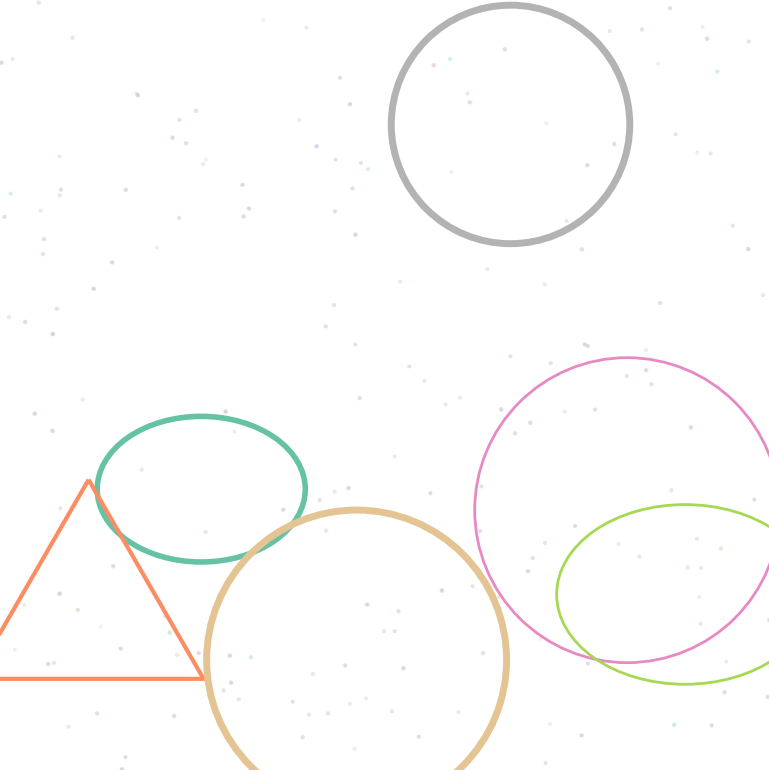[{"shape": "oval", "thickness": 2, "radius": 0.68, "center": [0.261, 0.365]}, {"shape": "triangle", "thickness": 1.5, "radius": 0.86, "center": [0.115, 0.205]}, {"shape": "circle", "thickness": 1, "radius": 0.99, "center": [0.815, 0.337]}, {"shape": "oval", "thickness": 1, "radius": 0.83, "center": [0.89, 0.228]}, {"shape": "circle", "thickness": 2.5, "radius": 0.97, "center": [0.463, 0.143]}, {"shape": "circle", "thickness": 2.5, "radius": 0.77, "center": [0.663, 0.838]}]